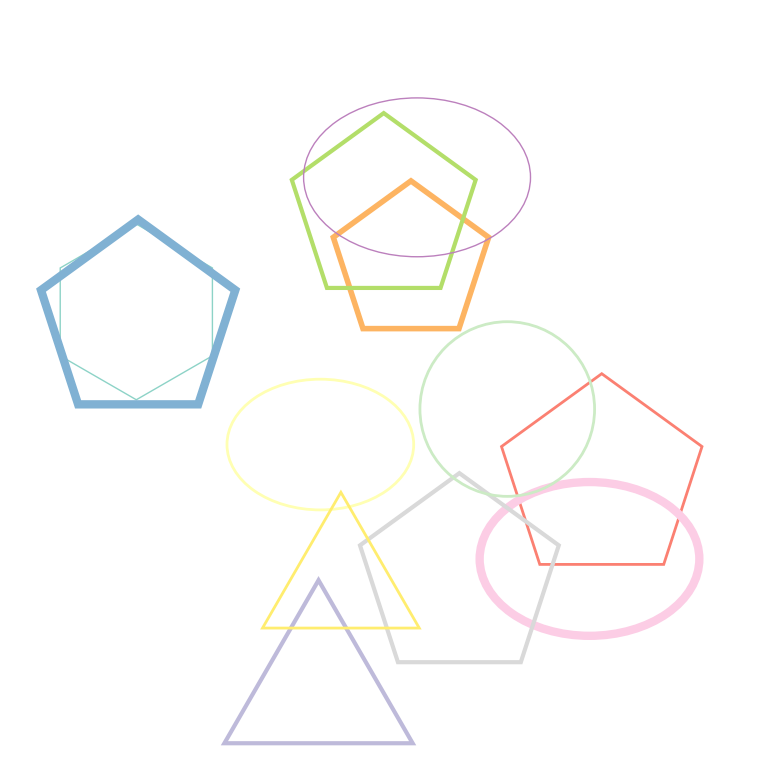[{"shape": "hexagon", "thickness": 0.5, "radius": 0.57, "center": [0.177, 0.595]}, {"shape": "oval", "thickness": 1, "radius": 0.61, "center": [0.416, 0.423]}, {"shape": "triangle", "thickness": 1.5, "radius": 0.71, "center": [0.414, 0.105]}, {"shape": "pentagon", "thickness": 1, "radius": 0.68, "center": [0.781, 0.378]}, {"shape": "pentagon", "thickness": 3, "radius": 0.66, "center": [0.179, 0.582]}, {"shape": "pentagon", "thickness": 2, "radius": 0.53, "center": [0.534, 0.659]}, {"shape": "pentagon", "thickness": 1.5, "radius": 0.63, "center": [0.498, 0.728]}, {"shape": "oval", "thickness": 3, "radius": 0.71, "center": [0.766, 0.274]}, {"shape": "pentagon", "thickness": 1.5, "radius": 0.68, "center": [0.597, 0.25]}, {"shape": "oval", "thickness": 0.5, "radius": 0.74, "center": [0.542, 0.77]}, {"shape": "circle", "thickness": 1, "radius": 0.57, "center": [0.659, 0.469]}, {"shape": "triangle", "thickness": 1, "radius": 0.59, "center": [0.443, 0.243]}]